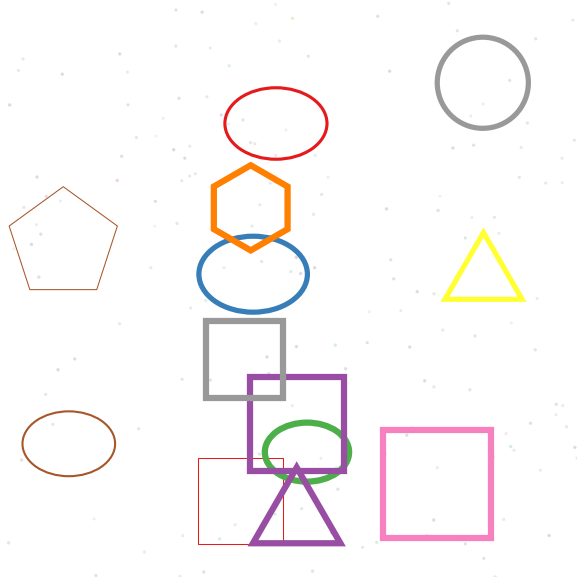[{"shape": "oval", "thickness": 1.5, "radius": 0.44, "center": [0.478, 0.785]}, {"shape": "square", "thickness": 0.5, "radius": 0.37, "center": [0.416, 0.131]}, {"shape": "oval", "thickness": 2.5, "radius": 0.47, "center": [0.438, 0.524]}, {"shape": "oval", "thickness": 3, "radius": 0.36, "center": [0.532, 0.216]}, {"shape": "square", "thickness": 3, "radius": 0.41, "center": [0.514, 0.265]}, {"shape": "triangle", "thickness": 3, "radius": 0.44, "center": [0.514, 0.102]}, {"shape": "hexagon", "thickness": 3, "radius": 0.37, "center": [0.434, 0.639]}, {"shape": "triangle", "thickness": 2.5, "radius": 0.39, "center": [0.837, 0.519]}, {"shape": "oval", "thickness": 1, "radius": 0.4, "center": [0.119, 0.231]}, {"shape": "pentagon", "thickness": 0.5, "radius": 0.49, "center": [0.11, 0.577]}, {"shape": "square", "thickness": 3, "radius": 0.47, "center": [0.757, 0.161]}, {"shape": "square", "thickness": 3, "radius": 0.33, "center": [0.424, 0.377]}, {"shape": "circle", "thickness": 2.5, "radius": 0.39, "center": [0.836, 0.856]}]